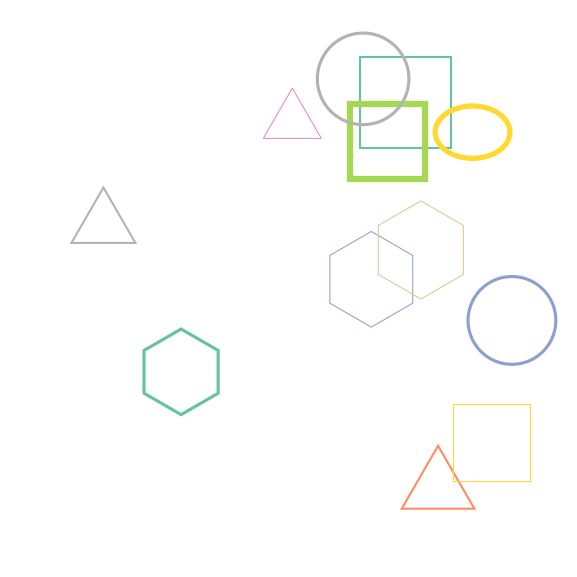[{"shape": "hexagon", "thickness": 1.5, "radius": 0.37, "center": [0.314, 0.355]}, {"shape": "square", "thickness": 1, "radius": 0.39, "center": [0.702, 0.821]}, {"shape": "triangle", "thickness": 1, "radius": 0.36, "center": [0.759, 0.155]}, {"shape": "hexagon", "thickness": 0.5, "radius": 0.41, "center": [0.643, 0.516]}, {"shape": "circle", "thickness": 1.5, "radius": 0.38, "center": [0.886, 0.444]}, {"shape": "triangle", "thickness": 0.5, "radius": 0.29, "center": [0.506, 0.789]}, {"shape": "square", "thickness": 3, "radius": 0.32, "center": [0.671, 0.755]}, {"shape": "square", "thickness": 0.5, "radius": 0.33, "center": [0.851, 0.233]}, {"shape": "oval", "thickness": 2.5, "radius": 0.32, "center": [0.818, 0.77]}, {"shape": "hexagon", "thickness": 0.5, "radius": 0.42, "center": [0.729, 0.566]}, {"shape": "triangle", "thickness": 1, "radius": 0.32, "center": [0.179, 0.61]}, {"shape": "circle", "thickness": 1.5, "radius": 0.4, "center": [0.629, 0.863]}]